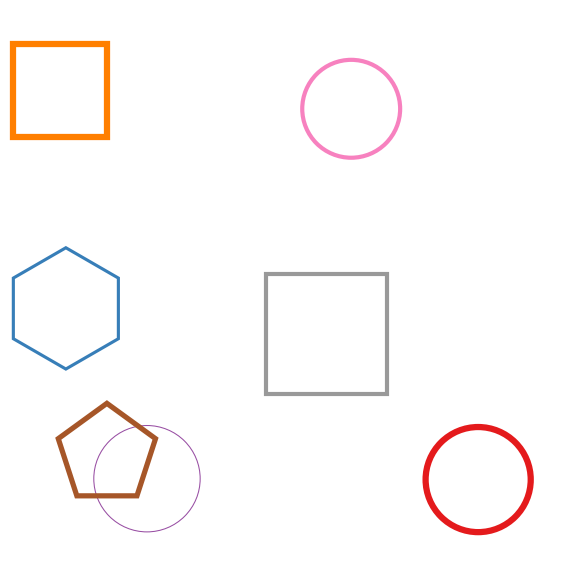[{"shape": "circle", "thickness": 3, "radius": 0.46, "center": [0.828, 0.169]}, {"shape": "hexagon", "thickness": 1.5, "radius": 0.53, "center": [0.114, 0.465]}, {"shape": "circle", "thickness": 0.5, "radius": 0.46, "center": [0.255, 0.17]}, {"shape": "square", "thickness": 3, "radius": 0.4, "center": [0.104, 0.842]}, {"shape": "pentagon", "thickness": 2.5, "radius": 0.44, "center": [0.185, 0.212]}, {"shape": "circle", "thickness": 2, "radius": 0.42, "center": [0.608, 0.811]}, {"shape": "square", "thickness": 2, "radius": 0.52, "center": [0.565, 0.42]}]